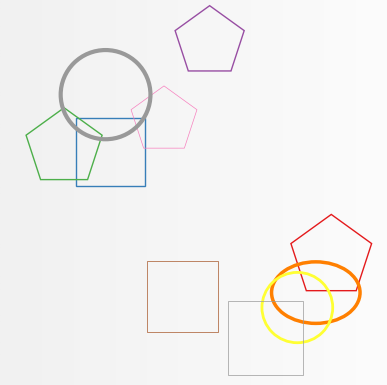[{"shape": "pentagon", "thickness": 1, "radius": 0.55, "center": [0.855, 0.334]}, {"shape": "square", "thickness": 1, "radius": 0.44, "center": [0.285, 0.605]}, {"shape": "pentagon", "thickness": 1, "radius": 0.52, "center": [0.165, 0.617]}, {"shape": "pentagon", "thickness": 1, "radius": 0.47, "center": [0.541, 0.892]}, {"shape": "oval", "thickness": 2.5, "radius": 0.57, "center": [0.815, 0.24]}, {"shape": "circle", "thickness": 2, "radius": 0.46, "center": [0.767, 0.201]}, {"shape": "square", "thickness": 0.5, "radius": 0.46, "center": [0.47, 0.23]}, {"shape": "pentagon", "thickness": 0.5, "radius": 0.45, "center": [0.423, 0.687]}, {"shape": "square", "thickness": 0.5, "radius": 0.48, "center": [0.684, 0.122]}, {"shape": "circle", "thickness": 3, "radius": 0.58, "center": [0.272, 0.754]}]